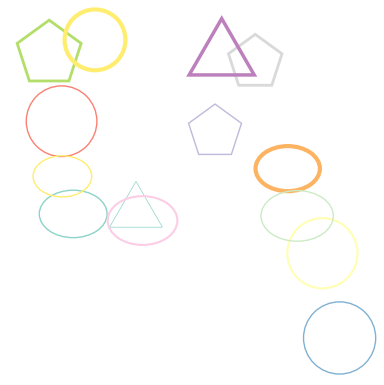[{"shape": "triangle", "thickness": 0.5, "radius": 0.4, "center": [0.353, 0.45]}, {"shape": "oval", "thickness": 1, "radius": 0.44, "center": [0.19, 0.444]}, {"shape": "circle", "thickness": 1.5, "radius": 0.46, "center": [0.837, 0.342]}, {"shape": "pentagon", "thickness": 1, "radius": 0.36, "center": [0.559, 0.657]}, {"shape": "circle", "thickness": 1, "radius": 0.46, "center": [0.16, 0.685]}, {"shape": "circle", "thickness": 1, "radius": 0.47, "center": [0.882, 0.122]}, {"shape": "oval", "thickness": 3, "radius": 0.42, "center": [0.747, 0.562]}, {"shape": "pentagon", "thickness": 2, "radius": 0.44, "center": [0.128, 0.86]}, {"shape": "oval", "thickness": 1.5, "radius": 0.45, "center": [0.37, 0.427]}, {"shape": "pentagon", "thickness": 2, "radius": 0.37, "center": [0.663, 0.838]}, {"shape": "triangle", "thickness": 2.5, "radius": 0.49, "center": [0.576, 0.854]}, {"shape": "oval", "thickness": 1, "radius": 0.47, "center": [0.772, 0.439]}, {"shape": "circle", "thickness": 3, "radius": 0.4, "center": [0.247, 0.896]}, {"shape": "oval", "thickness": 1, "radius": 0.38, "center": [0.162, 0.542]}]